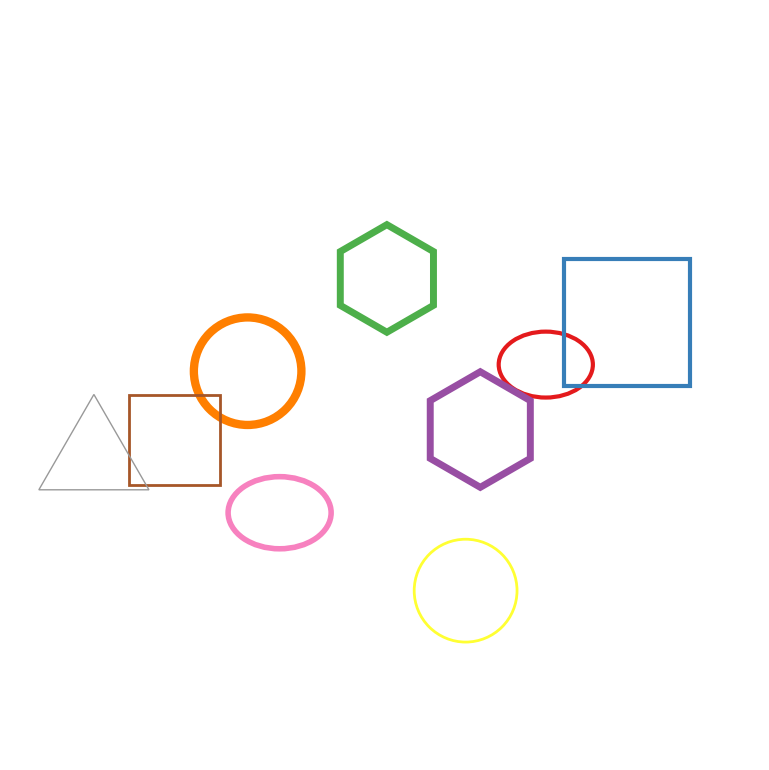[{"shape": "oval", "thickness": 1.5, "radius": 0.31, "center": [0.709, 0.527]}, {"shape": "square", "thickness": 1.5, "radius": 0.41, "center": [0.814, 0.581]}, {"shape": "hexagon", "thickness": 2.5, "radius": 0.35, "center": [0.502, 0.638]}, {"shape": "hexagon", "thickness": 2.5, "radius": 0.38, "center": [0.624, 0.442]}, {"shape": "circle", "thickness": 3, "radius": 0.35, "center": [0.322, 0.518]}, {"shape": "circle", "thickness": 1, "radius": 0.33, "center": [0.605, 0.233]}, {"shape": "square", "thickness": 1, "radius": 0.29, "center": [0.227, 0.429]}, {"shape": "oval", "thickness": 2, "radius": 0.33, "center": [0.363, 0.334]}, {"shape": "triangle", "thickness": 0.5, "radius": 0.41, "center": [0.122, 0.405]}]